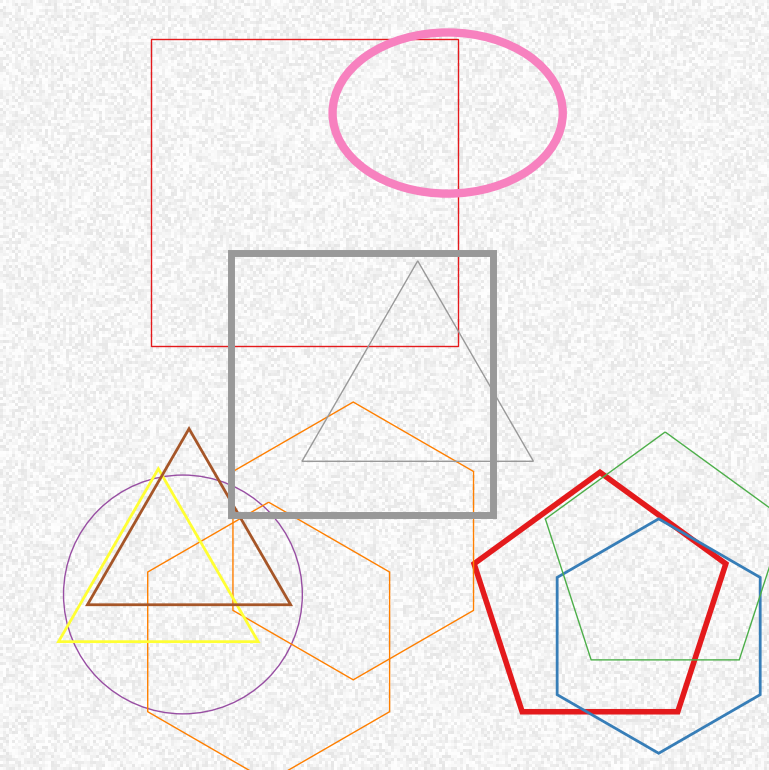[{"shape": "square", "thickness": 0.5, "radius": 1.0, "center": [0.395, 0.75]}, {"shape": "pentagon", "thickness": 2, "radius": 0.86, "center": [0.779, 0.215]}, {"shape": "hexagon", "thickness": 1, "radius": 0.76, "center": [0.855, 0.174]}, {"shape": "pentagon", "thickness": 0.5, "radius": 0.82, "center": [0.864, 0.275]}, {"shape": "circle", "thickness": 0.5, "radius": 0.78, "center": [0.238, 0.228]}, {"shape": "hexagon", "thickness": 0.5, "radius": 0.91, "center": [0.349, 0.166]}, {"shape": "hexagon", "thickness": 0.5, "radius": 0.9, "center": [0.459, 0.297]}, {"shape": "triangle", "thickness": 1, "radius": 0.75, "center": [0.206, 0.242]}, {"shape": "triangle", "thickness": 1, "radius": 0.76, "center": [0.245, 0.291]}, {"shape": "oval", "thickness": 3, "radius": 0.75, "center": [0.581, 0.853]}, {"shape": "square", "thickness": 2.5, "radius": 0.85, "center": [0.47, 0.501]}, {"shape": "triangle", "thickness": 0.5, "radius": 0.87, "center": [0.542, 0.488]}]